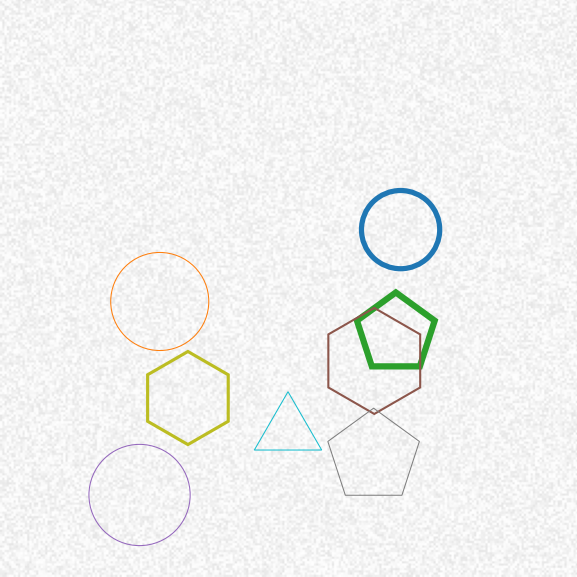[{"shape": "circle", "thickness": 2.5, "radius": 0.34, "center": [0.694, 0.602]}, {"shape": "circle", "thickness": 0.5, "radius": 0.42, "center": [0.277, 0.477]}, {"shape": "pentagon", "thickness": 3, "radius": 0.35, "center": [0.685, 0.422]}, {"shape": "circle", "thickness": 0.5, "radius": 0.44, "center": [0.242, 0.142]}, {"shape": "hexagon", "thickness": 1, "radius": 0.46, "center": [0.648, 0.374]}, {"shape": "pentagon", "thickness": 0.5, "radius": 0.42, "center": [0.647, 0.209]}, {"shape": "hexagon", "thickness": 1.5, "radius": 0.4, "center": [0.325, 0.31]}, {"shape": "triangle", "thickness": 0.5, "radius": 0.34, "center": [0.499, 0.254]}]